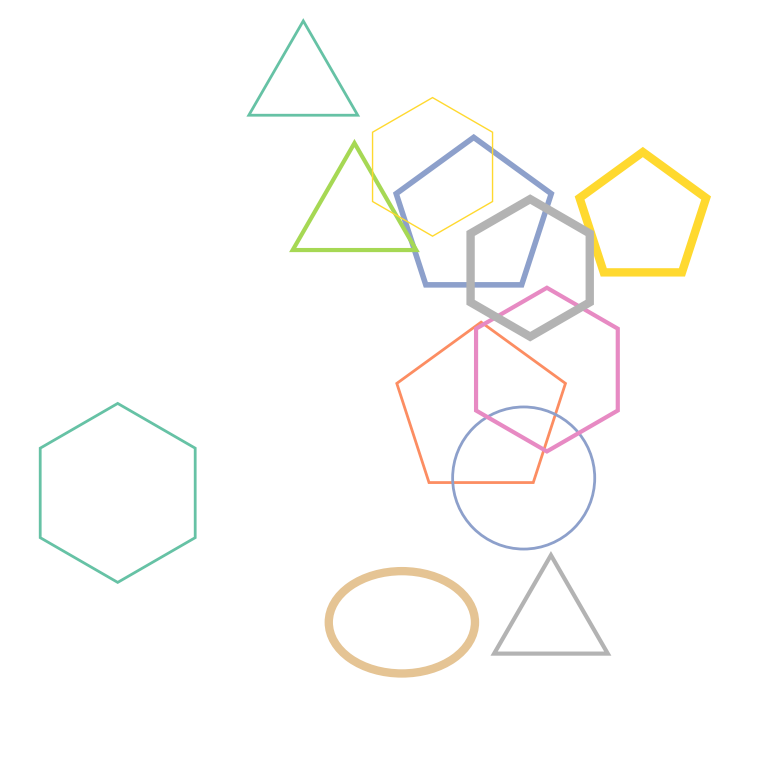[{"shape": "triangle", "thickness": 1, "radius": 0.41, "center": [0.394, 0.891]}, {"shape": "hexagon", "thickness": 1, "radius": 0.58, "center": [0.153, 0.36]}, {"shape": "pentagon", "thickness": 1, "radius": 0.58, "center": [0.625, 0.466]}, {"shape": "pentagon", "thickness": 2, "radius": 0.53, "center": [0.615, 0.716]}, {"shape": "circle", "thickness": 1, "radius": 0.46, "center": [0.68, 0.379]}, {"shape": "hexagon", "thickness": 1.5, "radius": 0.53, "center": [0.71, 0.52]}, {"shape": "triangle", "thickness": 1.5, "radius": 0.46, "center": [0.46, 0.722]}, {"shape": "hexagon", "thickness": 0.5, "radius": 0.45, "center": [0.562, 0.783]}, {"shape": "pentagon", "thickness": 3, "radius": 0.43, "center": [0.835, 0.716]}, {"shape": "oval", "thickness": 3, "radius": 0.47, "center": [0.522, 0.192]}, {"shape": "hexagon", "thickness": 3, "radius": 0.45, "center": [0.689, 0.652]}, {"shape": "triangle", "thickness": 1.5, "radius": 0.43, "center": [0.716, 0.194]}]